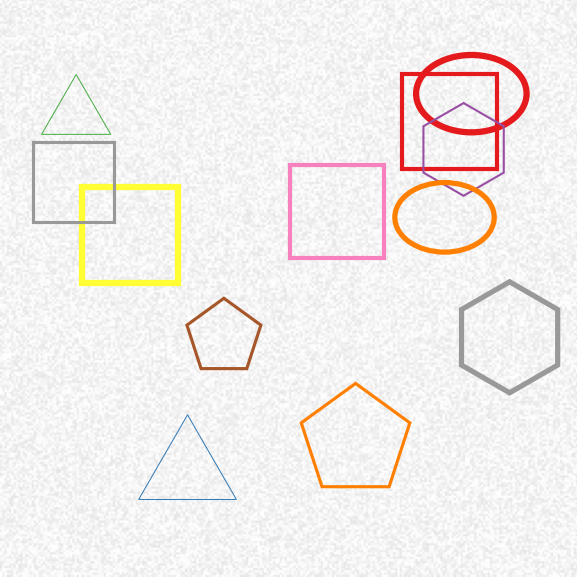[{"shape": "oval", "thickness": 3, "radius": 0.48, "center": [0.816, 0.837]}, {"shape": "square", "thickness": 2, "radius": 0.41, "center": [0.779, 0.789]}, {"shape": "triangle", "thickness": 0.5, "radius": 0.49, "center": [0.325, 0.183]}, {"shape": "triangle", "thickness": 0.5, "radius": 0.35, "center": [0.132, 0.801]}, {"shape": "hexagon", "thickness": 1, "radius": 0.4, "center": [0.803, 0.74]}, {"shape": "oval", "thickness": 2.5, "radius": 0.43, "center": [0.77, 0.623]}, {"shape": "pentagon", "thickness": 1.5, "radius": 0.49, "center": [0.616, 0.236]}, {"shape": "square", "thickness": 3, "radius": 0.41, "center": [0.225, 0.592]}, {"shape": "pentagon", "thickness": 1.5, "radius": 0.34, "center": [0.388, 0.415]}, {"shape": "square", "thickness": 2, "radius": 0.4, "center": [0.584, 0.633]}, {"shape": "square", "thickness": 1.5, "radius": 0.35, "center": [0.127, 0.684]}, {"shape": "hexagon", "thickness": 2.5, "radius": 0.48, "center": [0.882, 0.415]}]